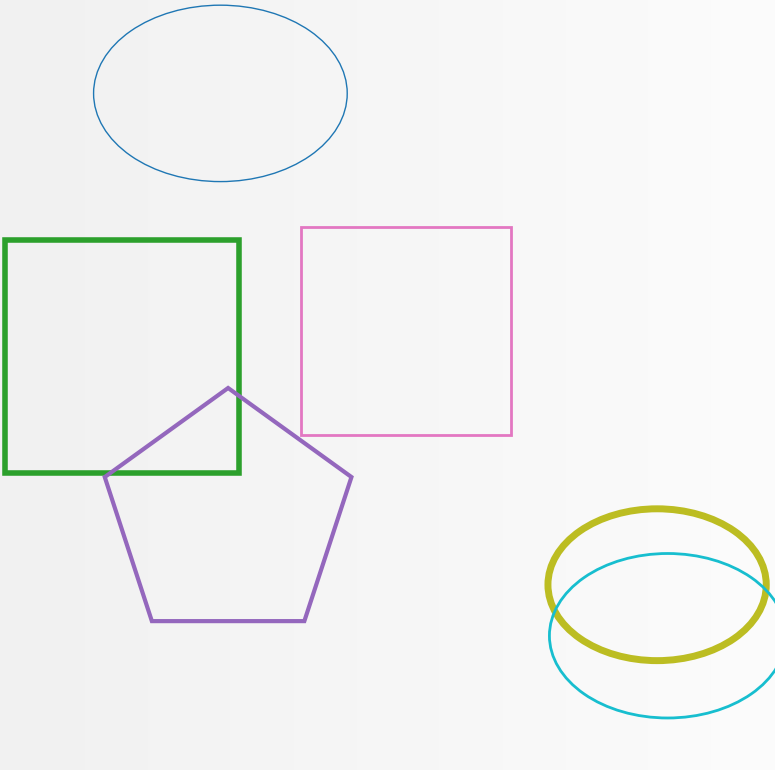[{"shape": "oval", "thickness": 0.5, "radius": 0.82, "center": [0.284, 0.879]}, {"shape": "square", "thickness": 2, "radius": 0.76, "center": [0.158, 0.537]}, {"shape": "pentagon", "thickness": 1.5, "radius": 0.84, "center": [0.294, 0.329]}, {"shape": "square", "thickness": 1, "radius": 0.68, "center": [0.524, 0.57]}, {"shape": "oval", "thickness": 2.5, "radius": 0.7, "center": [0.848, 0.241]}, {"shape": "oval", "thickness": 1, "radius": 0.76, "center": [0.862, 0.174]}]